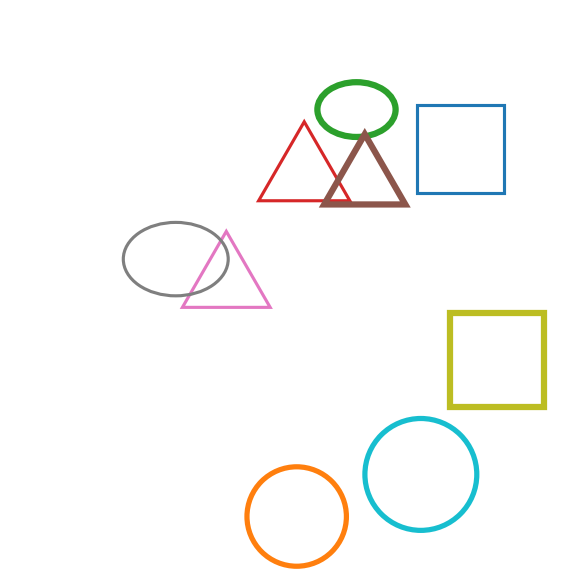[{"shape": "square", "thickness": 1.5, "radius": 0.38, "center": [0.798, 0.741]}, {"shape": "circle", "thickness": 2.5, "radius": 0.43, "center": [0.514, 0.105]}, {"shape": "oval", "thickness": 3, "radius": 0.34, "center": [0.617, 0.809]}, {"shape": "triangle", "thickness": 1.5, "radius": 0.46, "center": [0.527, 0.697]}, {"shape": "triangle", "thickness": 3, "radius": 0.41, "center": [0.632, 0.686]}, {"shape": "triangle", "thickness": 1.5, "radius": 0.44, "center": [0.392, 0.511]}, {"shape": "oval", "thickness": 1.5, "radius": 0.45, "center": [0.304, 0.55]}, {"shape": "square", "thickness": 3, "radius": 0.4, "center": [0.861, 0.376]}, {"shape": "circle", "thickness": 2.5, "radius": 0.48, "center": [0.729, 0.178]}]